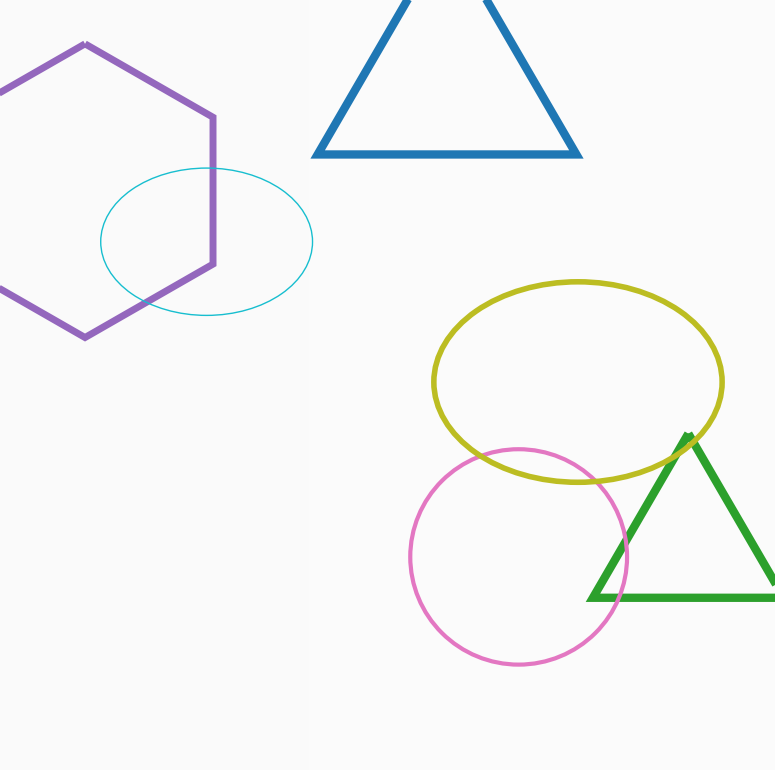[{"shape": "triangle", "thickness": 3, "radius": 0.96, "center": [0.577, 0.896]}, {"shape": "triangle", "thickness": 3, "radius": 0.71, "center": [0.888, 0.295]}, {"shape": "hexagon", "thickness": 2.5, "radius": 0.95, "center": [0.11, 0.752]}, {"shape": "circle", "thickness": 1.5, "radius": 0.7, "center": [0.669, 0.277]}, {"shape": "oval", "thickness": 2, "radius": 0.93, "center": [0.746, 0.504]}, {"shape": "oval", "thickness": 0.5, "radius": 0.68, "center": [0.267, 0.686]}]